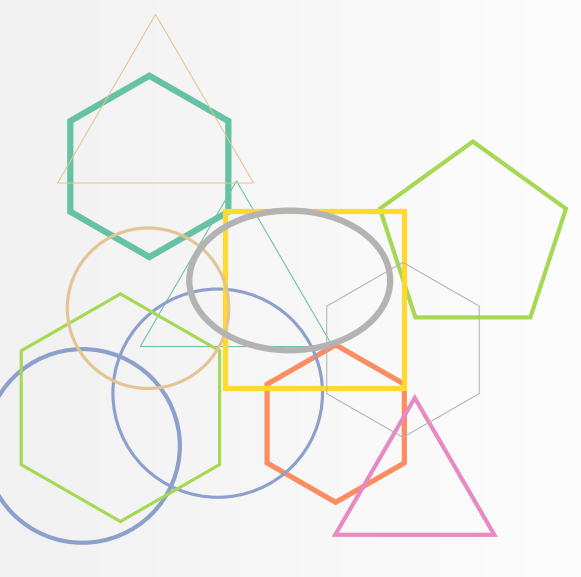[{"shape": "triangle", "thickness": 0.5, "radius": 0.96, "center": [0.407, 0.495]}, {"shape": "hexagon", "thickness": 3, "radius": 0.78, "center": [0.257, 0.711]}, {"shape": "hexagon", "thickness": 2.5, "radius": 0.68, "center": [0.578, 0.266]}, {"shape": "circle", "thickness": 2, "radius": 0.84, "center": [0.142, 0.227]}, {"shape": "circle", "thickness": 1.5, "radius": 0.9, "center": [0.375, 0.318]}, {"shape": "triangle", "thickness": 2, "radius": 0.79, "center": [0.714, 0.152]}, {"shape": "hexagon", "thickness": 1.5, "radius": 0.99, "center": [0.207, 0.293]}, {"shape": "pentagon", "thickness": 2, "radius": 0.84, "center": [0.814, 0.586]}, {"shape": "square", "thickness": 2.5, "radius": 0.77, "center": [0.541, 0.48]}, {"shape": "circle", "thickness": 1.5, "radius": 0.7, "center": [0.255, 0.465]}, {"shape": "triangle", "thickness": 0.5, "radius": 0.97, "center": [0.268, 0.78]}, {"shape": "oval", "thickness": 3, "radius": 0.86, "center": [0.498, 0.514]}, {"shape": "hexagon", "thickness": 0.5, "radius": 0.76, "center": [0.693, 0.393]}]